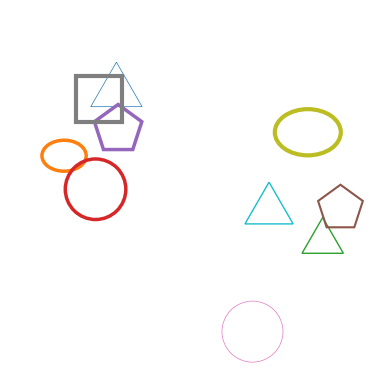[{"shape": "triangle", "thickness": 0.5, "radius": 0.39, "center": [0.302, 0.761]}, {"shape": "oval", "thickness": 2.5, "radius": 0.29, "center": [0.166, 0.596]}, {"shape": "triangle", "thickness": 1, "radius": 0.31, "center": [0.838, 0.373]}, {"shape": "circle", "thickness": 2.5, "radius": 0.39, "center": [0.248, 0.508]}, {"shape": "pentagon", "thickness": 2.5, "radius": 0.32, "center": [0.307, 0.664]}, {"shape": "pentagon", "thickness": 1.5, "radius": 0.31, "center": [0.884, 0.459]}, {"shape": "circle", "thickness": 0.5, "radius": 0.4, "center": [0.656, 0.139]}, {"shape": "square", "thickness": 3, "radius": 0.3, "center": [0.258, 0.742]}, {"shape": "oval", "thickness": 3, "radius": 0.43, "center": [0.799, 0.656]}, {"shape": "triangle", "thickness": 1, "radius": 0.36, "center": [0.699, 0.455]}]